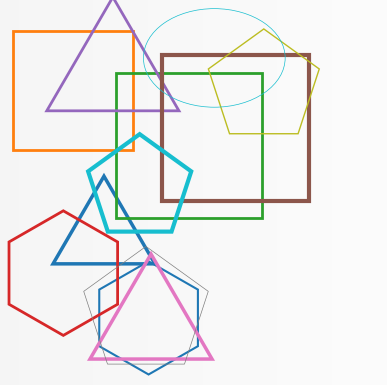[{"shape": "triangle", "thickness": 2.5, "radius": 0.76, "center": [0.268, 0.391]}, {"shape": "hexagon", "thickness": 1.5, "radius": 0.73, "center": [0.383, 0.174]}, {"shape": "square", "thickness": 2, "radius": 0.77, "center": [0.188, 0.766]}, {"shape": "square", "thickness": 2, "radius": 0.94, "center": [0.488, 0.622]}, {"shape": "hexagon", "thickness": 2, "radius": 0.81, "center": [0.163, 0.291]}, {"shape": "triangle", "thickness": 2, "radius": 0.98, "center": [0.291, 0.811]}, {"shape": "square", "thickness": 3, "radius": 0.95, "center": [0.608, 0.667]}, {"shape": "triangle", "thickness": 2.5, "radius": 0.91, "center": [0.39, 0.158]}, {"shape": "pentagon", "thickness": 0.5, "radius": 0.84, "center": [0.377, 0.191]}, {"shape": "pentagon", "thickness": 1, "radius": 0.75, "center": [0.681, 0.774]}, {"shape": "pentagon", "thickness": 3, "radius": 0.7, "center": [0.36, 0.512]}, {"shape": "oval", "thickness": 0.5, "radius": 0.91, "center": [0.553, 0.85]}]